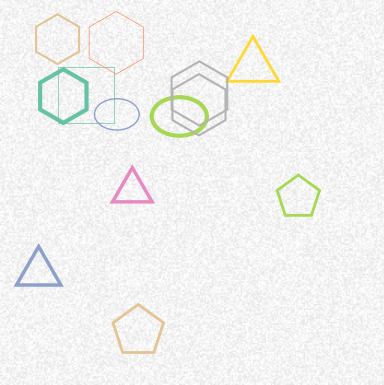[{"shape": "hexagon", "thickness": 3, "radius": 0.35, "center": [0.164, 0.75]}, {"shape": "square", "thickness": 0.5, "radius": 0.37, "center": [0.223, 0.753]}, {"shape": "hexagon", "thickness": 0.5, "radius": 0.41, "center": [0.302, 0.889]}, {"shape": "oval", "thickness": 1, "radius": 0.29, "center": [0.303, 0.703]}, {"shape": "triangle", "thickness": 2.5, "radius": 0.33, "center": [0.1, 0.293]}, {"shape": "triangle", "thickness": 2.5, "radius": 0.3, "center": [0.344, 0.505]}, {"shape": "oval", "thickness": 3, "radius": 0.36, "center": [0.466, 0.698]}, {"shape": "pentagon", "thickness": 2, "radius": 0.29, "center": [0.775, 0.488]}, {"shape": "triangle", "thickness": 2, "radius": 0.39, "center": [0.657, 0.828]}, {"shape": "pentagon", "thickness": 2, "radius": 0.34, "center": [0.359, 0.14]}, {"shape": "hexagon", "thickness": 1.5, "radius": 0.32, "center": [0.149, 0.898]}, {"shape": "hexagon", "thickness": 1.5, "radius": 0.4, "center": [0.517, 0.728]}, {"shape": "hexagon", "thickness": 1.5, "radius": 0.42, "center": [0.518, 0.757]}]